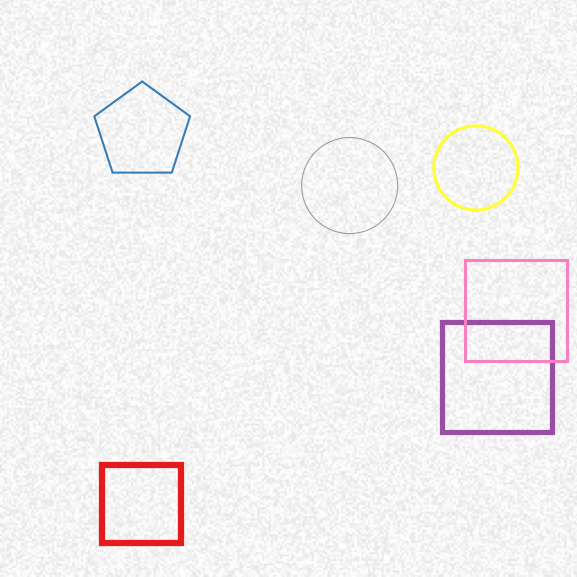[{"shape": "square", "thickness": 3, "radius": 0.34, "center": [0.245, 0.127]}, {"shape": "pentagon", "thickness": 1, "radius": 0.44, "center": [0.246, 0.771]}, {"shape": "square", "thickness": 2.5, "radius": 0.48, "center": [0.861, 0.347]}, {"shape": "circle", "thickness": 1.5, "radius": 0.36, "center": [0.824, 0.708]}, {"shape": "square", "thickness": 1.5, "radius": 0.44, "center": [0.893, 0.461]}, {"shape": "circle", "thickness": 0.5, "radius": 0.42, "center": [0.605, 0.678]}]